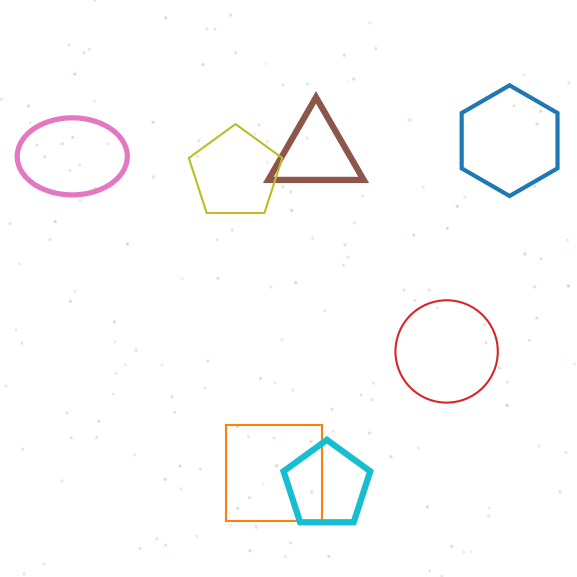[{"shape": "hexagon", "thickness": 2, "radius": 0.48, "center": [0.882, 0.756]}, {"shape": "square", "thickness": 1, "radius": 0.42, "center": [0.474, 0.179]}, {"shape": "circle", "thickness": 1, "radius": 0.44, "center": [0.773, 0.391]}, {"shape": "triangle", "thickness": 3, "radius": 0.48, "center": [0.547, 0.735]}, {"shape": "oval", "thickness": 2.5, "radius": 0.48, "center": [0.125, 0.728]}, {"shape": "pentagon", "thickness": 1, "radius": 0.43, "center": [0.408, 0.699]}, {"shape": "pentagon", "thickness": 3, "radius": 0.39, "center": [0.566, 0.159]}]